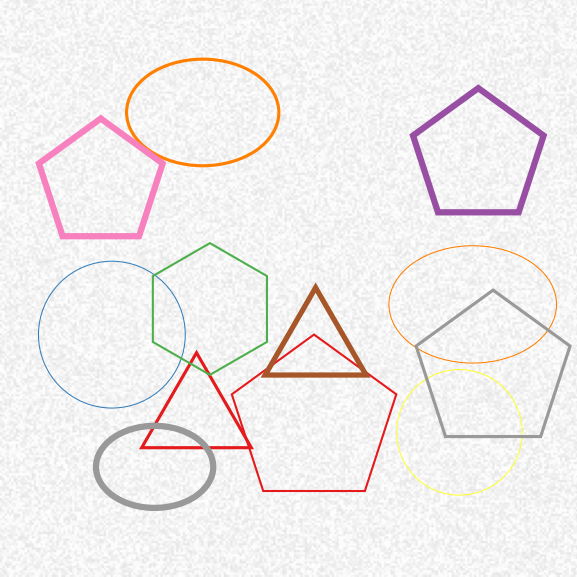[{"shape": "triangle", "thickness": 1.5, "radius": 0.55, "center": [0.34, 0.279]}, {"shape": "pentagon", "thickness": 1, "radius": 0.75, "center": [0.544, 0.27]}, {"shape": "circle", "thickness": 0.5, "radius": 0.64, "center": [0.194, 0.42]}, {"shape": "hexagon", "thickness": 1, "radius": 0.57, "center": [0.363, 0.464]}, {"shape": "pentagon", "thickness": 3, "radius": 0.59, "center": [0.828, 0.728]}, {"shape": "oval", "thickness": 0.5, "radius": 0.73, "center": [0.819, 0.472]}, {"shape": "oval", "thickness": 1.5, "radius": 0.66, "center": [0.351, 0.804]}, {"shape": "circle", "thickness": 0.5, "radius": 0.54, "center": [0.796, 0.251]}, {"shape": "triangle", "thickness": 2.5, "radius": 0.5, "center": [0.547, 0.4]}, {"shape": "pentagon", "thickness": 3, "radius": 0.56, "center": [0.175, 0.681]}, {"shape": "pentagon", "thickness": 1.5, "radius": 0.7, "center": [0.854, 0.357]}, {"shape": "oval", "thickness": 3, "radius": 0.51, "center": [0.268, 0.191]}]